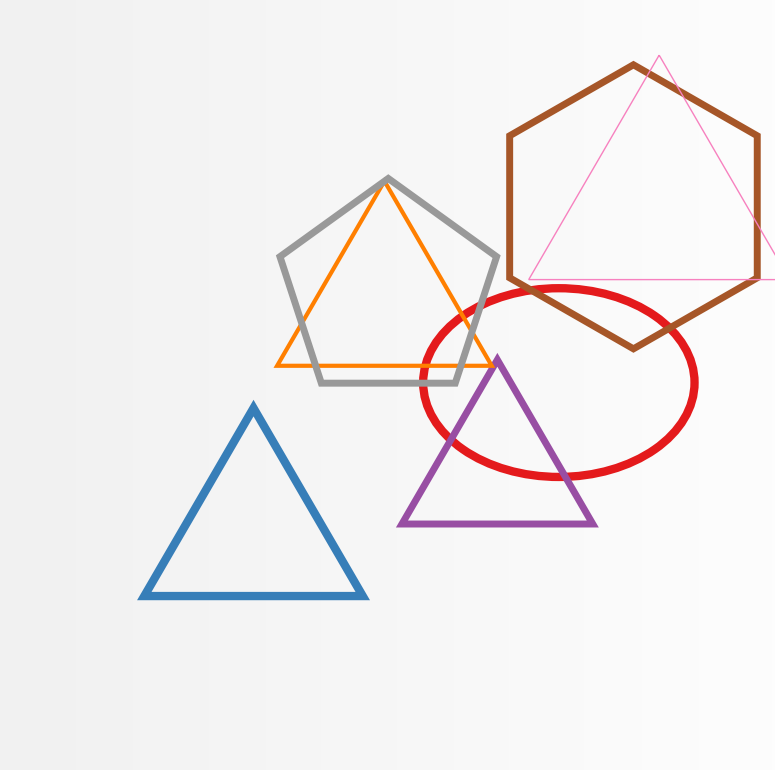[{"shape": "oval", "thickness": 3, "radius": 0.88, "center": [0.721, 0.503]}, {"shape": "triangle", "thickness": 3, "radius": 0.81, "center": [0.327, 0.307]}, {"shape": "triangle", "thickness": 2.5, "radius": 0.71, "center": [0.642, 0.391]}, {"shape": "triangle", "thickness": 1.5, "radius": 0.8, "center": [0.496, 0.605]}, {"shape": "hexagon", "thickness": 2.5, "radius": 0.92, "center": [0.817, 0.731]}, {"shape": "triangle", "thickness": 0.5, "radius": 0.97, "center": [0.851, 0.734]}, {"shape": "pentagon", "thickness": 2.5, "radius": 0.73, "center": [0.501, 0.621]}]